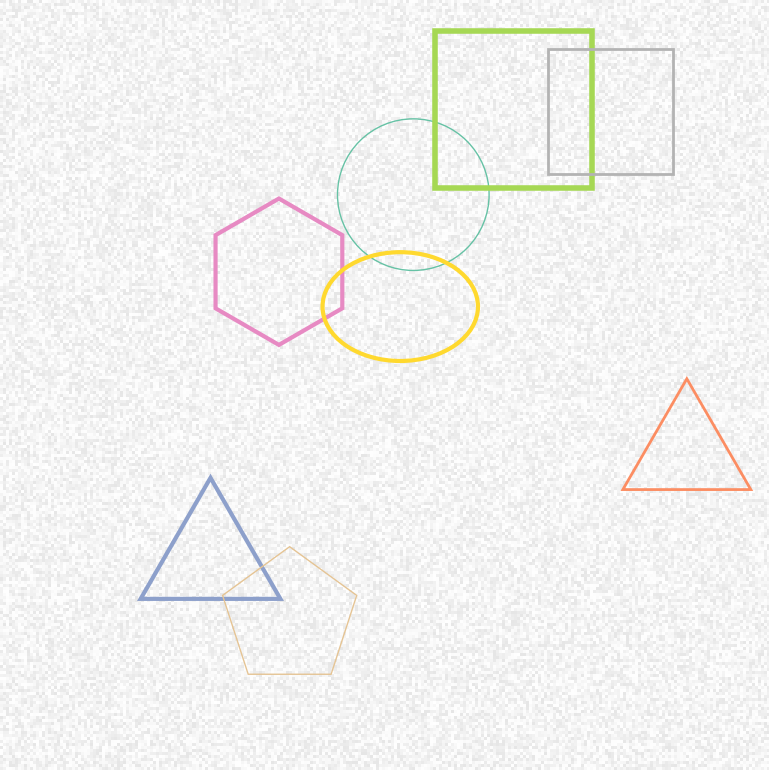[{"shape": "circle", "thickness": 0.5, "radius": 0.49, "center": [0.537, 0.747]}, {"shape": "triangle", "thickness": 1, "radius": 0.48, "center": [0.892, 0.412]}, {"shape": "triangle", "thickness": 1.5, "radius": 0.52, "center": [0.273, 0.275]}, {"shape": "hexagon", "thickness": 1.5, "radius": 0.48, "center": [0.362, 0.647]}, {"shape": "square", "thickness": 2, "radius": 0.51, "center": [0.667, 0.858]}, {"shape": "oval", "thickness": 1.5, "radius": 0.5, "center": [0.52, 0.602]}, {"shape": "pentagon", "thickness": 0.5, "radius": 0.46, "center": [0.376, 0.198]}, {"shape": "square", "thickness": 1, "radius": 0.41, "center": [0.793, 0.855]}]